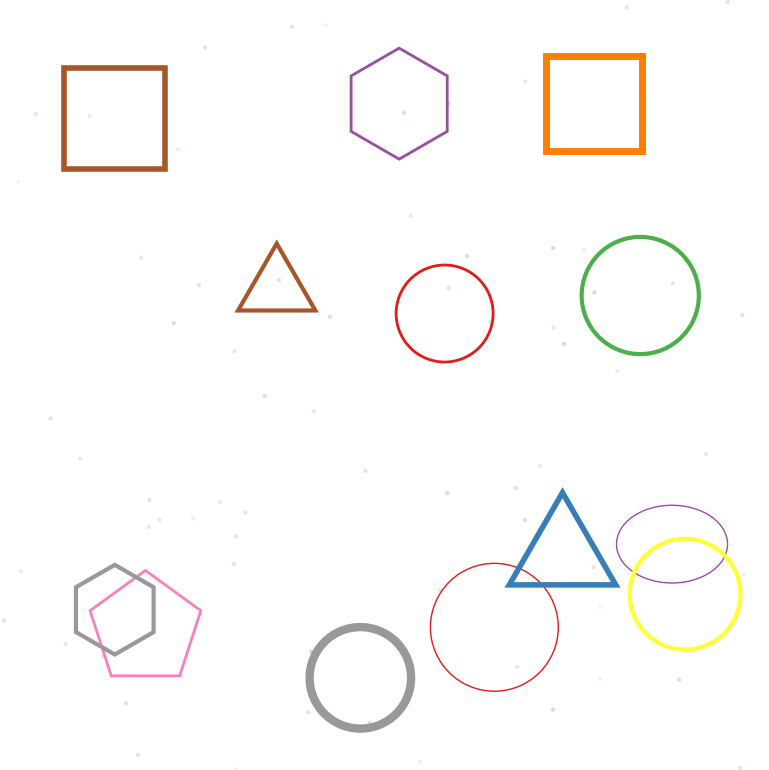[{"shape": "circle", "thickness": 0.5, "radius": 0.42, "center": [0.642, 0.185]}, {"shape": "circle", "thickness": 1, "radius": 0.31, "center": [0.577, 0.593]}, {"shape": "triangle", "thickness": 2, "radius": 0.4, "center": [0.731, 0.28]}, {"shape": "circle", "thickness": 1.5, "radius": 0.38, "center": [0.831, 0.616]}, {"shape": "hexagon", "thickness": 1, "radius": 0.36, "center": [0.518, 0.865]}, {"shape": "oval", "thickness": 0.5, "radius": 0.36, "center": [0.873, 0.293]}, {"shape": "square", "thickness": 2.5, "radius": 0.31, "center": [0.771, 0.866]}, {"shape": "circle", "thickness": 1.5, "radius": 0.36, "center": [0.89, 0.228]}, {"shape": "square", "thickness": 2, "radius": 0.33, "center": [0.149, 0.846]}, {"shape": "triangle", "thickness": 1.5, "radius": 0.29, "center": [0.359, 0.626]}, {"shape": "pentagon", "thickness": 1, "radius": 0.38, "center": [0.189, 0.184]}, {"shape": "hexagon", "thickness": 1.5, "radius": 0.29, "center": [0.149, 0.208]}, {"shape": "circle", "thickness": 3, "radius": 0.33, "center": [0.468, 0.12]}]